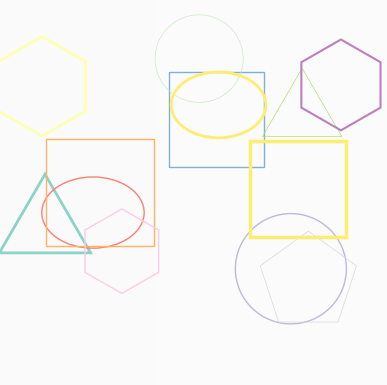[{"shape": "triangle", "thickness": 2, "radius": 0.68, "center": [0.116, 0.411]}, {"shape": "hexagon", "thickness": 2, "radius": 0.65, "center": [0.109, 0.776]}, {"shape": "circle", "thickness": 1, "radius": 0.72, "center": [0.751, 0.302]}, {"shape": "oval", "thickness": 1, "radius": 0.66, "center": [0.24, 0.448]}, {"shape": "square", "thickness": 1, "radius": 0.61, "center": [0.558, 0.69]}, {"shape": "square", "thickness": 1, "radius": 0.7, "center": [0.259, 0.5]}, {"shape": "triangle", "thickness": 0.5, "radius": 0.59, "center": [0.78, 0.704]}, {"shape": "hexagon", "thickness": 1, "radius": 0.55, "center": [0.314, 0.348]}, {"shape": "pentagon", "thickness": 0.5, "radius": 0.65, "center": [0.796, 0.269]}, {"shape": "hexagon", "thickness": 1.5, "radius": 0.59, "center": [0.88, 0.779]}, {"shape": "circle", "thickness": 0.5, "radius": 0.57, "center": [0.514, 0.848]}, {"shape": "square", "thickness": 2.5, "radius": 0.63, "center": [0.769, 0.509]}, {"shape": "oval", "thickness": 2, "radius": 0.61, "center": [0.564, 0.728]}]